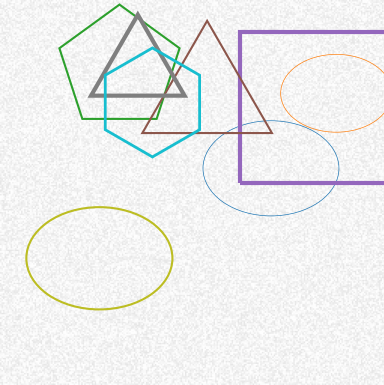[{"shape": "oval", "thickness": 0.5, "radius": 0.88, "center": [0.704, 0.563]}, {"shape": "oval", "thickness": 0.5, "radius": 0.72, "center": [0.873, 0.758]}, {"shape": "pentagon", "thickness": 1.5, "radius": 0.82, "center": [0.31, 0.824]}, {"shape": "square", "thickness": 3, "radius": 0.98, "center": [0.819, 0.721]}, {"shape": "triangle", "thickness": 1.5, "radius": 0.97, "center": [0.538, 0.752]}, {"shape": "triangle", "thickness": 3, "radius": 0.7, "center": [0.358, 0.822]}, {"shape": "oval", "thickness": 1.5, "radius": 0.95, "center": [0.258, 0.329]}, {"shape": "hexagon", "thickness": 2, "radius": 0.71, "center": [0.396, 0.734]}]